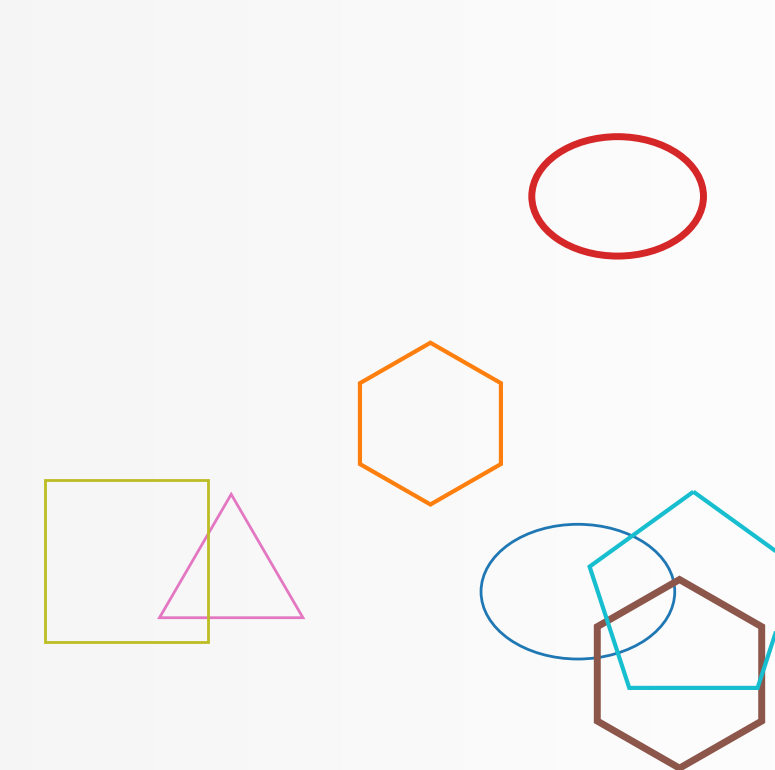[{"shape": "oval", "thickness": 1, "radius": 0.62, "center": [0.746, 0.232]}, {"shape": "hexagon", "thickness": 1.5, "radius": 0.53, "center": [0.555, 0.45]}, {"shape": "oval", "thickness": 2.5, "radius": 0.55, "center": [0.797, 0.745]}, {"shape": "hexagon", "thickness": 2.5, "radius": 0.61, "center": [0.877, 0.125]}, {"shape": "triangle", "thickness": 1, "radius": 0.53, "center": [0.298, 0.251]}, {"shape": "square", "thickness": 1, "radius": 0.53, "center": [0.163, 0.272]}, {"shape": "pentagon", "thickness": 1.5, "radius": 0.7, "center": [0.895, 0.221]}]